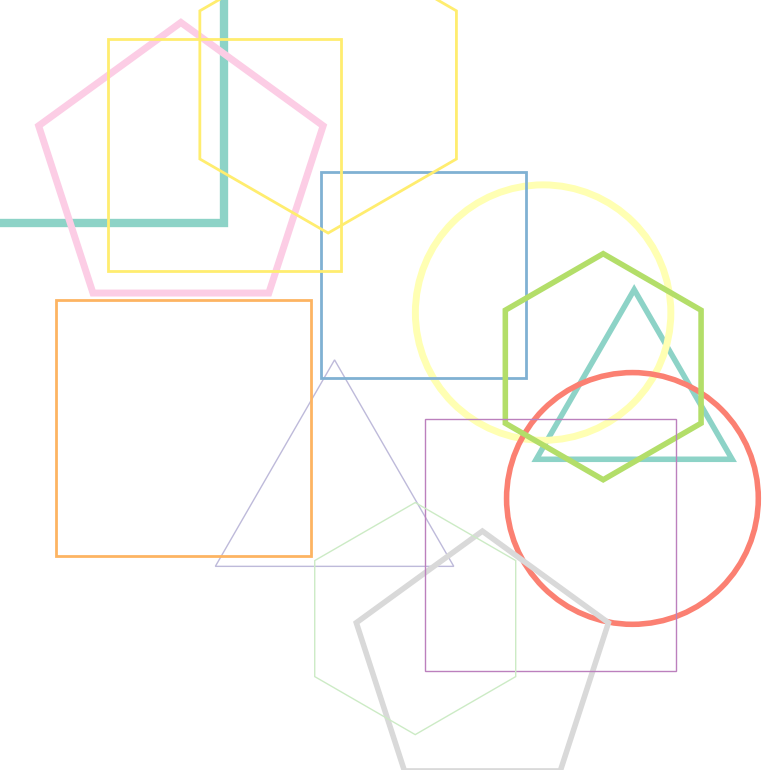[{"shape": "square", "thickness": 3, "radius": 0.95, "center": [0.102, 0.9]}, {"shape": "triangle", "thickness": 2, "radius": 0.73, "center": [0.824, 0.477]}, {"shape": "circle", "thickness": 2.5, "radius": 0.83, "center": [0.705, 0.594]}, {"shape": "triangle", "thickness": 0.5, "radius": 0.89, "center": [0.434, 0.354]}, {"shape": "circle", "thickness": 2, "radius": 0.82, "center": [0.821, 0.353]}, {"shape": "square", "thickness": 1, "radius": 0.67, "center": [0.55, 0.643]}, {"shape": "square", "thickness": 1, "radius": 0.83, "center": [0.238, 0.444]}, {"shape": "hexagon", "thickness": 2, "radius": 0.73, "center": [0.783, 0.524]}, {"shape": "pentagon", "thickness": 2.5, "radius": 0.97, "center": [0.235, 0.777]}, {"shape": "pentagon", "thickness": 2, "radius": 0.86, "center": [0.626, 0.138]}, {"shape": "square", "thickness": 0.5, "radius": 0.82, "center": [0.715, 0.293]}, {"shape": "hexagon", "thickness": 0.5, "radius": 0.75, "center": [0.539, 0.197]}, {"shape": "hexagon", "thickness": 1, "radius": 0.96, "center": [0.426, 0.89]}, {"shape": "square", "thickness": 1, "radius": 0.76, "center": [0.291, 0.799]}]